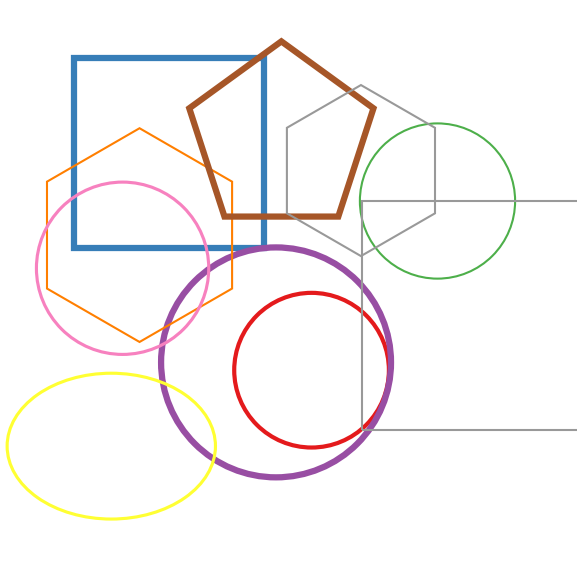[{"shape": "circle", "thickness": 2, "radius": 0.67, "center": [0.539, 0.358]}, {"shape": "square", "thickness": 3, "radius": 0.82, "center": [0.293, 0.734]}, {"shape": "circle", "thickness": 1, "radius": 0.67, "center": [0.758, 0.651]}, {"shape": "circle", "thickness": 3, "radius": 1.0, "center": [0.478, 0.372]}, {"shape": "hexagon", "thickness": 1, "radius": 0.93, "center": [0.242, 0.592]}, {"shape": "oval", "thickness": 1.5, "radius": 0.9, "center": [0.193, 0.227]}, {"shape": "pentagon", "thickness": 3, "radius": 0.84, "center": [0.487, 0.76]}, {"shape": "circle", "thickness": 1.5, "radius": 0.75, "center": [0.212, 0.535]}, {"shape": "square", "thickness": 1, "radius": 0.99, "center": [0.826, 0.453]}, {"shape": "hexagon", "thickness": 1, "radius": 0.74, "center": [0.625, 0.704]}]